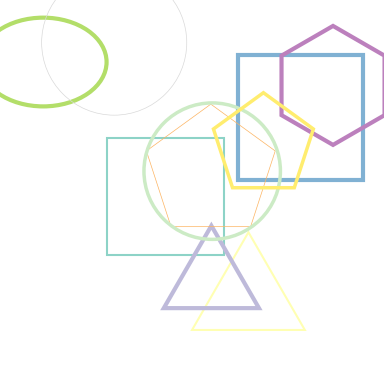[{"shape": "square", "thickness": 1.5, "radius": 0.76, "center": [0.429, 0.49]}, {"shape": "triangle", "thickness": 1.5, "radius": 0.85, "center": [0.645, 0.228]}, {"shape": "triangle", "thickness": 3, "radius": 0.71, "center": [0.549, 0.271]}, {"shape": "square", "thickness": 3, "radius": 0.81, "center": [0.78, 0.694]}, {"shape": "pentagon", "thickness": 0.5, "radius": 0.88, "center": [0.548, 0.554]}, {"shape": "oval", "thickness": 3, "radius": 0.82, "center": [0.112, 0.839]}, {"shape": "circle", "thickness": 0.5, "radius": 0.94, "center": [0.297, 0.889]}, {"shape": "hexagon", "thickness": 3, "radius": 0.77, "center": [0.865, 0.778]}, {"shape": "circle", "thickness": 2.5, "radius": 0.89, "center": [0.551, 0.555]}, {"shape": "pentagon", "thickness": 2.5, "radius": 0.68, "center": [0.684, 0.623]}]